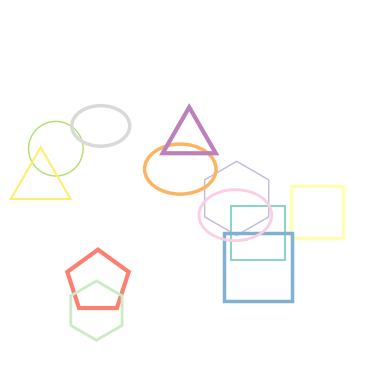[{"shape": "square", "thickness": 1.5, "radius": 0.35, "center": [0.67, 0.395]}, {"shape": "square", "thickness": 2.5, "radius": 0.34, "center": [0.823, 0.449]}, {"shape": "hexagon", "thickness": 1, "radius": 0.48, "center": [0.615, 0.485]}, {"shape": "pentagon", "thickness": 3, "radius": 0.42, "center": [0.254, 0.268]}, {"shape": "square", "thickness": 2.5, "radius": 0.44, "center": [0.671, 0.306]}, {"shape": "oval", "thickness": 2.5, "radius": 0.46, "center": [0.468, 0.561]}, {"shape": "circle", "thickness": 1, "radius": 0.35, "center": [0.145, 0.614]}, {"shape": "oval", "thickness": 2, "radius": 0.47, "center": [0.611, 0.441]}, {"shape": "oval", "thickness": 2.5, "radius": 0.38, "center": [0.262, 0.673]}, {"shape": "triangle", "thickness": 3, "radius": 0.4, "center": [0.492, 0.642]}, {"shape": "hexagon", "thickness": 2, "radius": 0.38, "center": [0.25, 0.193]}, {"shape": "triangle", "thickness": 1.5, "radius": 0.45, "center": [0.106, 0.528]}]